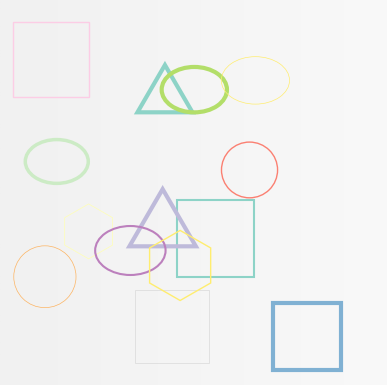[{"shape": "square", "thickness": 1.5, "radius": 0.5, "center": [0.556, 0.38]}, {"shape": "triangle", "thickness": 3, "radius": 0.41, "center": [0.426, 0.749]}, {"shape": "hexagon", "thickness": 0.5, "radius": 0.36, "center": [0.229, 0.399]}, {"shape": "triangle", "thickness": 3, "radius": 0.5, "center": [0.42, 0.41]}, {"shape": "circle", "thickness": 1, "radius": 0.36, "center": [0.644, 0.559]}, {"shape": "square", "thickness": 3, "radius": 0.44, "center": [0.792, 0.125]}, {"shape": "circle", "thickness": 0.5, "radius": 0.4, "center": [0.116, 0.281]}, {"shape": "oval", "thickness": 3, "radius": 0.42, "center": [0.501, 0.767]}, {"shape": "square", "thickness": 1, "radius": 0.49, "center": [0.132, 0.845]}, {"shape": "square", "thickness": 0.5, "radius": 0.48, "center": [0.445, 0.152]}, {"shape": "oval", "thickness": 1.5, "radius": 0.45, "center": [0.336, 0.349]}, {"shape": "oval", "thickness": 2.5, "radius": 0.41, "center": [0.147, 0.581]}, {"shape": "oval", "thickness": 0.5, "radius": 0.44, "center": [0.659, 0.791]}, {"shape": "hexagon", "thickness": 1, "radius": 0.46, "center": [0.465, 0.311]}]